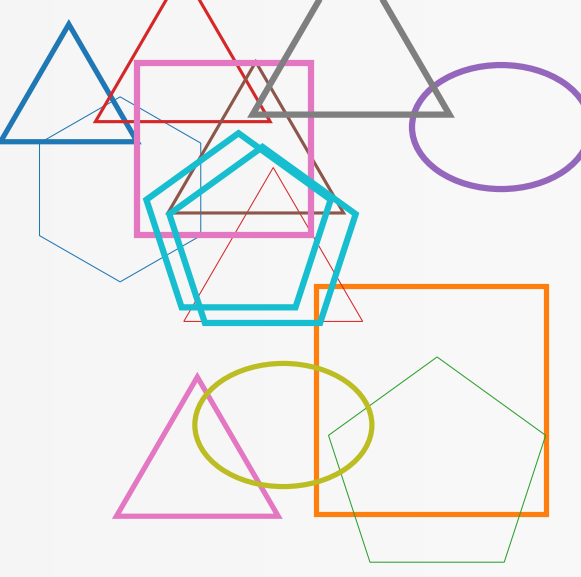[{"shape": "triangle", "thickness": 2.5, "radius": 0.68, "center": [0.118, 0.822]}, {"shape": "hexagon", "thickness": 0.5, "radius": 0.8, "center": [0.207, 0.671]}, {"shape": "square", "thickness": 2.5, "radius": 0.99, "center": [0.742, 0.306]}, {"shape": "pentagon", "thickness": 0.5, "radius": 0.98, "center": [0.752, 0.185]}, {"shape": "triangle", "thickness": 0.5, "radius": 0.89, "center": [0.47, 0.531]}, {"shape": "triangle", "thickness": 1.5, "radius": 0.87, "center": [0.314, 0.875]}, {"shape": "oval", "thickness": 3, "radius": 0.77, "center": [0.862, 0.779]}, {"shape": "triangle", "thickness": 1.5, "radius": 0.87, "center": [0.44, 0.718]}, {"shape": "square", "thickness": 3, "radius": 0.75, "center": [0.386, 0.741]}, {"shape": "triangle", "thickness": 2.5, "radius": 0.8, "center": [0.339, 0.186]}, {"shape": "triangle", "thickness": 3, "radius": 0.98, "center": [0.604, 0.898]}, {"shape": "oval", "thickness": 2.5, "radius": 0.76, "center": [0.488, 0.263]}, {"shape": "pentagon", "thickness": 3, "radius": 0.83, "center": [0.41, 0.602]}, {"shape": "pentagon", "thickness": 3, "radius": 0.84, "center": [0.452, 0.576]}]